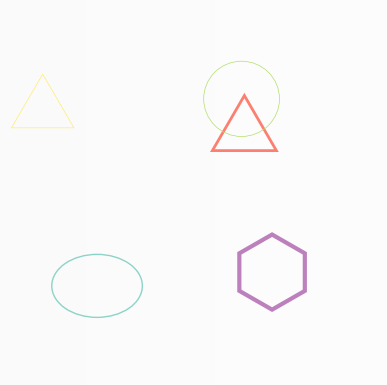[{"shape": "oval", "thickness": 1, "radius": 0.58, "center": [0.25, 0.257]}, {"shape": "triangle", "thickness": 2, "radius": 0.48, "center": [0.631, 0.656]}, {"shape": "circle", "thickness": 0.5, "radius": 0.49, "center": [0.623, 0.743]}, {"shape": "hexagon", "thickness": 3, "radius": 0.49, "center": [0.702, 0.293]}, {"shape": "triangle", "thickness": 0.5, "radius": 0.47, "center": [0.11, 0.715]}]